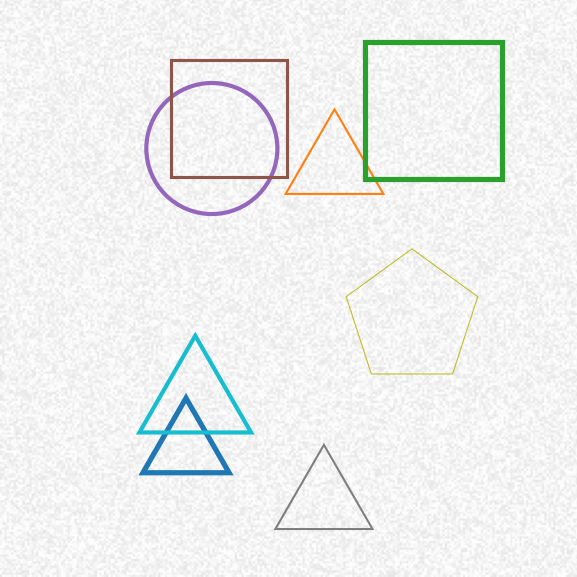[{"shape": "triangle", "thickness": 2.5, "radius": 0.43, "center": [0.322, 0.224]}, {"shape": "triangle", "thickness": 1, "radius": 0.49, "center": [0.579, 0.712]}, {"shape": "square", "thickness": 2.5, "radius": 0.59, "center": [0.75, 0.808]}, {"shape": "circle", "thickness": 2, "radius": 0.57, "center": [0.367, 0.742]}, {"shape": "square", "thickness": 1.5, "radius": 0.51, "center": [0.397, 0.793]}, {"shape": "triangle", "thickness": 1, "radius": 0.49, "center": [0.561, 0.132]}, {"shape": "pentagon", "thickness": 0.5, "radius": 0.6, "center": [0.713, 0.448]}, {"shape": "triangle", "thickness": 2, "radius": 0.56, "center": [0.338, 0.306]}]